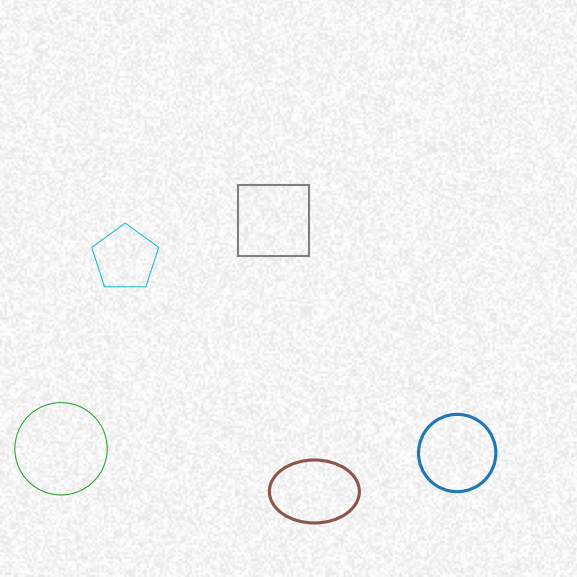[{"shape": "circle", "thickness": 1.5, "radius": 0.33, "center": [0.792, 0.215]}, {"shape": "circle", "thickness": 0.5, "radius": 0.4, "center": [0.106, 0.222]}, {"shape": "oval", "thickness": 1.5, "radius": 0.39, "center": [0.544, 0.148]}, {"shape": "square", "thickness": 1, "radius": 0.31, "center": [0.473, 0.618]}, {"shape": "pentagon", "thickness": 0.5, "radius": 0.3, "center": [0.217, 0.552]}]